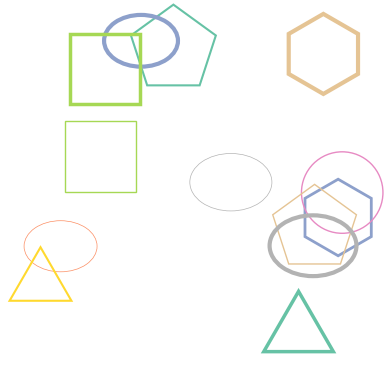[{"shape": "triangle", "thickness": 2.5, "radius": 0.52, "center": [0.775, 0.139]}, {"shape": "pentagon", "thickness": 1.5, "radius": 0.58, "center": [0.45, 0.872]}, {"shape": "oval", "thickness": 0.5, "radius": 0.47, "center": [0.157, 0.36]}, {"shape": "hexagon", "thickness": 2, "radius": 0.5, "center": [0.878, 0.435]}, {"shape": "oval", "thickness": 3, "radius": 0.48, "center": [0.366, 0.894]}, {"shape": "circle", "thickness": 1, "radius": 0.53, "center": [0.889, 0.5]}, {"shape": "square", "thickness": 2.5, "radius": 0.45, "center": [0.272, 0.82]}, {"shape": "square", "thickness": 1, "radius": 0.46, "center": [0.261, 0.593]}, {"shape": "triangle", "thickness": 1.5, "radius": 0.46, "center": [0.105, 0.265]}, {"shape": "pentagon", "thickness": 1, "radius": 0.57, "center": [0.817, 0.407]}, {"shape": "hexagon", "thickness": 3, "radius": 0.52, "center": [0.84, 0.86]}, {"shape": "oval", "thickness": 0.5, "radius": 0.53, "center": [0.6, 0.527]}, {"shape": "oval", "thickness": 3, "radius": 0.56, "center": [0.813, 0.362]}]